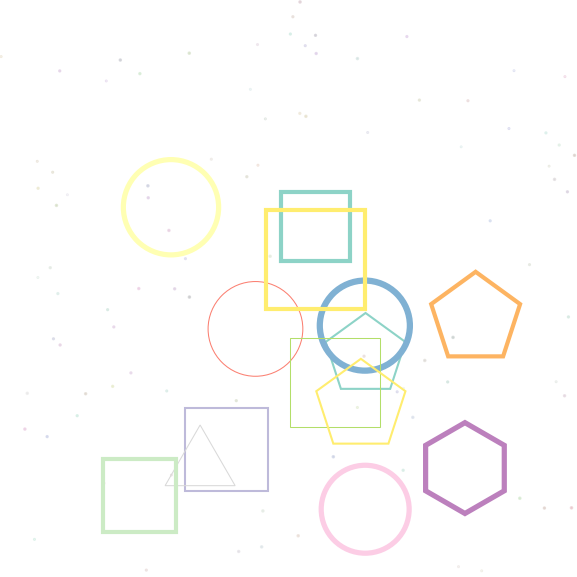[{"shape": "square", "thickness": 2, "radius": 0.3, "center": [0.547, 0.607]}, {"shape": "pentagon", "thickness": 1, "radius": 0.36, "center": [0.633, 0.385]}, {"shape": "circle", "thickness": 2.5, "radius": 0.41, "center": [0.296, 0.64]}, {"shape": "square", "thickness": 1, "radius": 0.36, "center": [0.392, 0.221]}, {"shape": "circle", "thickness": 0.5, "radius": 0.41, "center": [0.442, 0.43]}, {"shape": "circle", "thickness": 3, "radius": 0.39, "center": [0.632, 0.435]}, {"shape": "pentagon", "thickness": 2, "radius": 0.4, "center": [0.824, 0.448]}, {"shape": "square", "thickness": 0.5, "radius": 0.39, "center": [0.58, 0.337]}, {"shape": "circle", "thickness": 2.5, "radius": 0.38, "center": [0.632, 0.117]}, {"shape": "triangle", "thickness": 0.5, "radius": 0.35, "center": [0.347, 0.193]}, {"shape": "hexagon", "thickness": 2.5, "radius": 0.39, "center": [0.805, 0.189]}, {"shape": "square", "thickness": 2, "radius": 0.32, "center": [0.242, 0.141]}, {"shape": "square", "thickness": 2, "radius": 0.43, "center": [0.546, 0.55]}, {"shape": "pentagon", "thickness": 1, "radius": 0.41, "center": [0.625, 0.297]}]